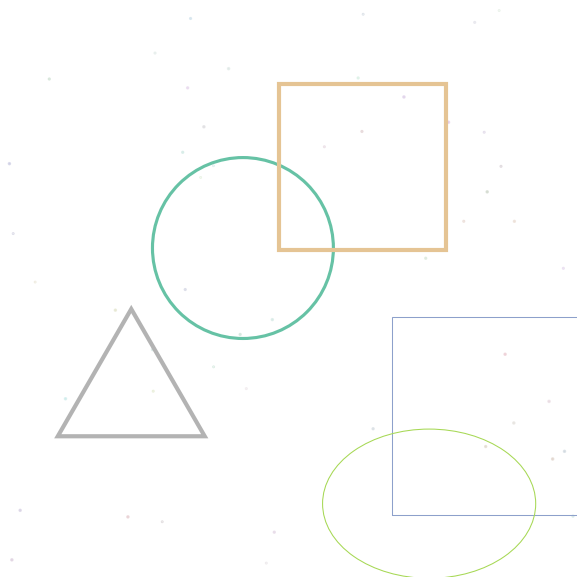[{"shape": "circle", "thickness": 1.5, "radius": 0.78, "center": [0.421, 0.57]}, {"shape": "square", "thickness": 0.5, "radius": 0.86, "center": [0.85, 0.279]}, {"shape": "oval", "thickness": 0.5, "radius": 0.92, "center": [0.743, 0.127]}, {"shape": "square", "thickness": 2, "radius": 0.72, "center": [0.628, 0.71]}, {"shape": "triangle", "thickness": 2, "radius": 0.73, "center": [0.227, 0.317]}]